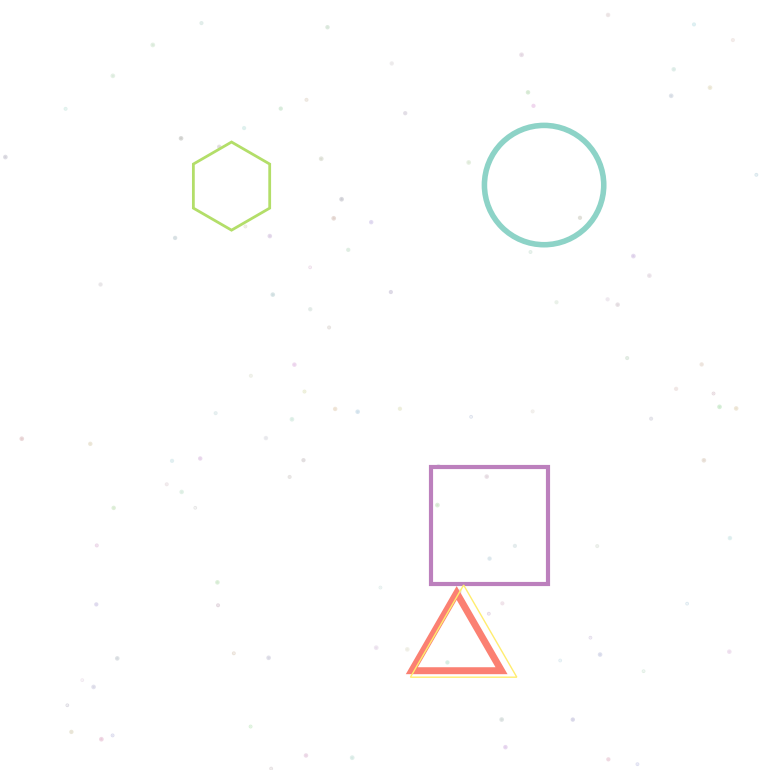[{"shape": "circle", "thickness": 2, "radius": 0.39, "center": [0.707, 0.76]}, {"shape": "triangle", "thickness": 2.5, "radius": 0.34, "center": [0.593, 0.163]}, {"shape": "hexagon", "thickness": 1, "radius": 0.29, "center": [0.301, 0.758]}, {"shape": "square", "thickness": 1.5, "radius": 0.38, "center": [0.635, 0.318]}, {"shape": "triangle", "thickness": 0.5, "radius": 0.4, "center": [0.602, 0.16]}]